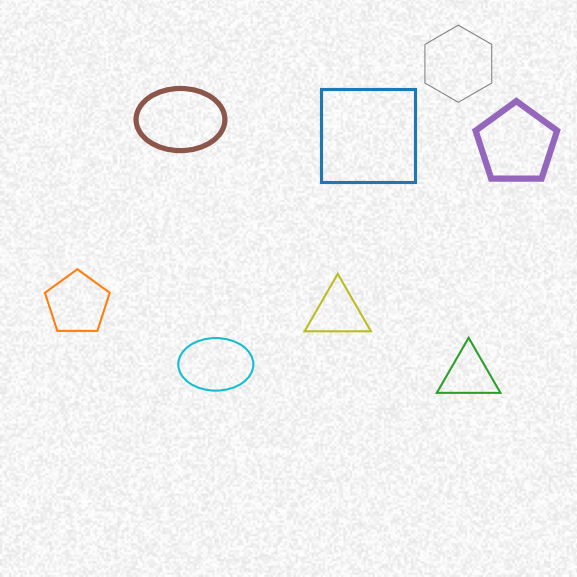[{"shape": "square", "thickness": 1.5, "radius": 0.41, "center": [0.637, 0.764]}, {"shape": "pentagon", "thickness": 1, "radius": 0.3, "center": [0.134, 0.474]}, {"shape": "triangle", "thickness": 1, "radius": 0.32, "center": [0.811, 0.351]}, {"shape": "pentagon", "thickness": 3, "radius": 0.37, "center": [0.894, 0.75]}, {"shape": "oval", "thickness": 2.5, "radius": 0.38, "center": [0.313, 0.792]}, {"shape": "hexagon", "thickness": 0.5, "radius": 0.33, "center": [0.794, 0.889]}, {"shape": "triangle", "thickness": 1, "radius": 0.33, "center": [0.585, 0.459]}, {"shape": "oval", "thickness": 1, "radius": 0.33, "center": [0.374, 0.368]}]